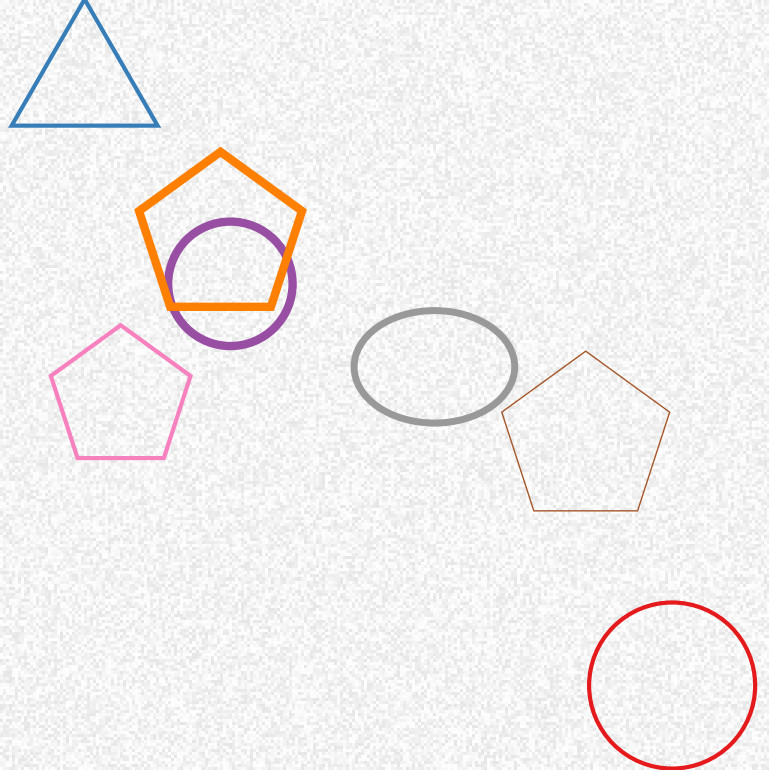[{"shape": "circle", "thickness": 1.5, "radius": 0.54, "center": [0.873, 0.11]}, {"shape": "triangle", "thickness": 1.5, "radius": 0.55, "center": [0.11, 0.892]}, {"shape": "circle", "thickness": 3, "radius": 0.4, "center": [0.299, 0.631]}, {"shape": "pentagon", "thickness": 3, "radius": 0.56, "center": [0.286, 0.692]}, {"shape": "pentagon", "thickness": 0.5, "radius": 0.57, "center": [0.761, 0.429]}, {"shape": "pentagon", "thickness": 1.5, "radius": 0.48, "center": [0.157, 0.482]}, {"shape": "oval", "thickness": 2.5, "radius": 0.52, "center": [0.564, 0.524]}]